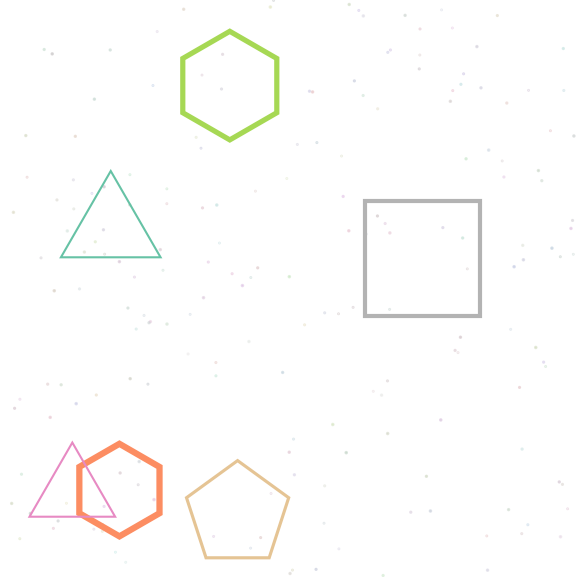[{"shape": "triangle", "thickness": 1, "radius": 0.5, "center": [0.192, 0.603]}, {"shape": "hexagon", "thickness": 3, "radius": 0.4, "center": [0.207, 0.151]}, {"shape": "triangle", "thickness": 1, "radius": 0.43, "center": [0.125, 0.147]}, {"shape": "hexagon", "thickness": 2.5, "radius": 0.47, "center": [0.398, 0.851]}, {"shape": "pentagon", "thickness": 1.5, "radius": 0.47, "center": [0.411, 0.109]}, {"shape": "square", "thickness": 2, "radius": 0.5, "center": [0.732, 0.552]}]